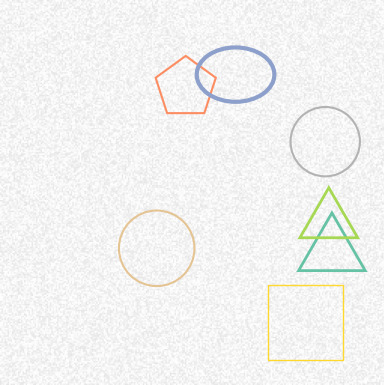[{"shape": "triangle", "thickness": 2, "radius": 0.5, "center": [0.862, 0.347]}, {"shape": "pentagon", "thickness": 1.5, "radius": 0.41, "center": [0.482, 0.773]}, {"shape": "oval", "thickness": 3, "radius": 0.5, "center": [0.612, 0.806]}, {"shape": "triangle", "thickness": 2, "radius": 0.43, "center": [0.854, 0.426]}, {"shape": "square", "thickness": 1, "radius": 0.48, "center": [0.793, 0.162]}, {"shape": "circle", "thickness": 1.5, "radius": 0.49, "center": [0.407, 0.355]}, {"shape": "circle", "thickness": 1.5, "radius": 0.45, "center": [0.845, 0.632]}]